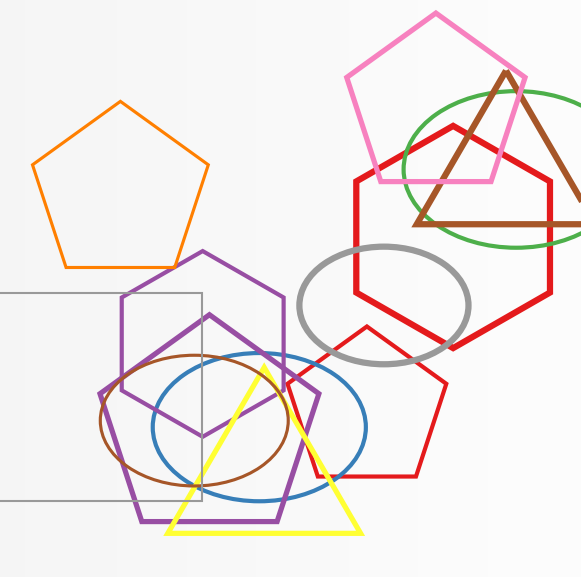[{"shape": "pentagon", "thickness": 2, "radius": 0.72, "center": [0.631, 0.29]}, {"shape": "hexagon", "thickness": 3, "radius": 0.96, "center": [0.78, 0.589]}, {"shape": "oval", "thickness": 2, "radius": 0.92, "center": [0.446, 0.259]}, {"shape": "oval", "thickness": 2, "radius": 0.97, "center": [0.888, 0.706]}, {"shape": "hexagon", "thickness": 2, "radius": 0.8, "center": [0.349, 0.404]}, {"shape": "pentagon", "thickness": 2.5, "radius": 0.99, "center": [0.36, 0.256]}, {"shape": "pentagon", "thickness": 1.5, "radius": 0.8, "center": [0.207, 0.665]}, {"shape": "triangle", "thickness": 2.5, "radius": 0.96, "center": [0.455, 0.171]}, {"shape": "triangle", "thickness": 3, "radius": 0.89, "center": [0.871, 0.699]}, {"shape": "oval", "thickness": 1.5, "radius": 0.81, "center": [0.334, 0.271]}, {"shape": "pentagon", "thickness": 2.5, "radius": 0.81, "center": [0.75, 0.815]}, {"shape": "square", "thickness": 1, "radius": 0.9, "center": [0.168, 0.311]}, {"shape": "oval", "thickness": 3, "radius": 0.73, "center": [0.661, 0.47]}]